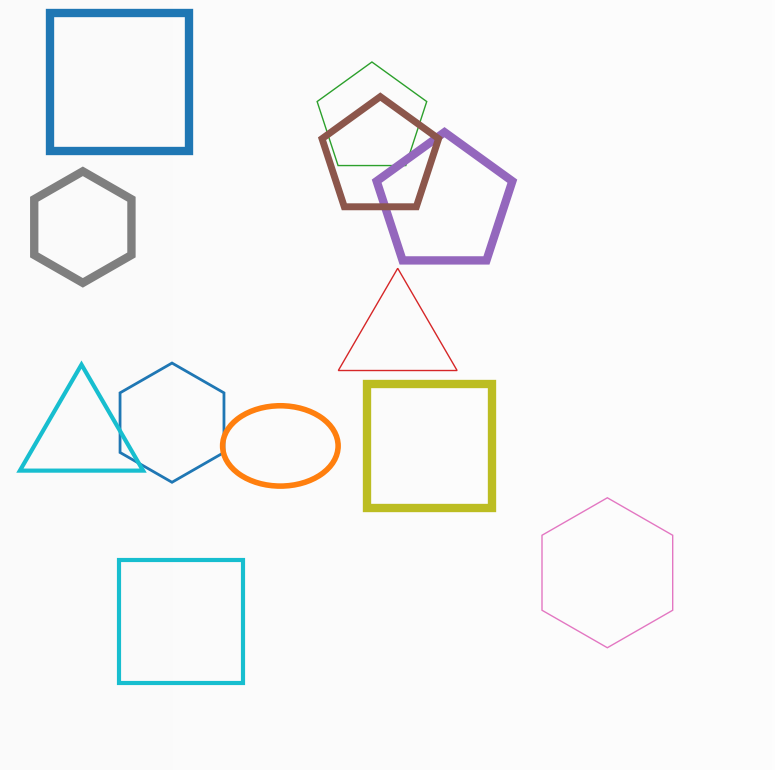[{"shape": "hexagon", "thickness": 1, "radius": 0.39, "center": [0.222, 0.451]}, {"shape": "square", "thickness": 3, "radius": 0.45, "center": [0.154, 0.893]}, {"shape": "oval", "thickness": 2, "radius": 0.37, "center": [0.362, 0.421]}, {"shape": "pentagon", "thickness": 0.5, "radius": 0.37, "center": [0.48, 0.845]}, {"shape": "triangle", "thickness": 0.5, "radius": 0.44, "center": [0.513, 0.563]}, {"shape": "pentagon", "thickness": 3, "radius": 0.46, "center": [0.574, 0.736]}, {"shape": "pentagon", "thickness": 2.5, "radius": 0.4, "center": [0.491, 0.795]}, {"shape": "hexagon", "thickness": 0.5, "radius": 0.49, "center": [0.784, 0.256]}, {"shape": "hexagon", "thickness": 3, "radius": 0.36, "center": [0.107, 0.705]}, {"shape": "square", "thickness": 3, "radius": 0.4, "center": [0.554, 0.42]}, {"shape": "square", "thickness": 1.5, "radius": 0.4, "center": [0.234, 0.192]}, {"shape": "triangle", "thickness": 1.5, "radius": 0.46, "center": [0.105, 0.435]}]